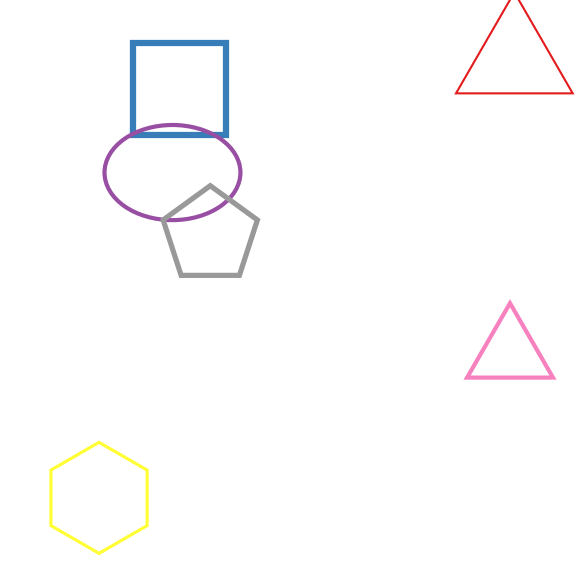[{"shape": "triangle", "thickness": 1, "radius": 0.58, "center": [0.891, 0.896]}, {"shape": "square", "thickness": 3, "radius": 0.4, "center": [0.311, 0.845]}, {"shape": "oval", "thickness": 2, "radius": 0.59, "center": [0.299, 0.7]}, {"shape": "hexagon", "thickness": 1.5, "radius": 0.48, "center": [0.171, 0.137]}, {"shape": "triangle", "thickness": 2, "radius": 0.43, "center": [0.883, 0.388]}, {"shape": "pentagon", "thickness": 2.5, "radius": 0.43, "center": [0.364, 0.592]}]